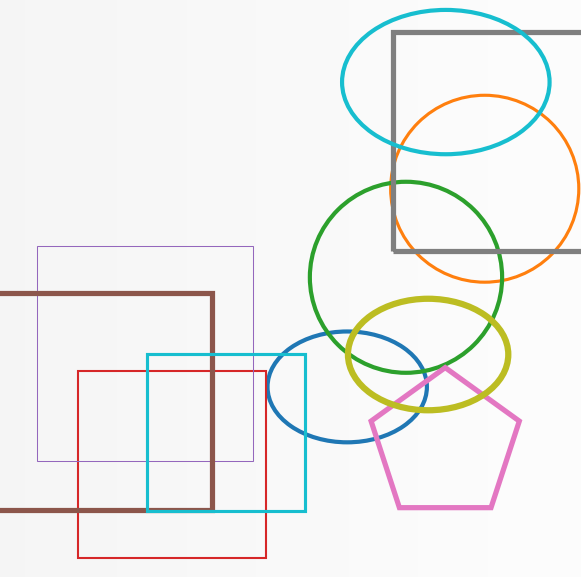[{"shape": "oval", "thickness": 2, "radius": 0.69, "center": [0.597, 0.329]}, {"shape": "circle", "thickness": 1.5, "radius": 0.81, "center": [0.834, 0.672]}, {"shape": "circle", "thickness": 2, "radius": 0.83, "center": [0.698, 0.519]}, {"shape": "square", "thickness": 1, "radius": 0.81, "center": [0.296, 0.195]}, {"shape": "square", "thickness": 0.5, "radius": 0.93, "center": [0.25, 0.388]}, {"shape": "square", "thickness": 2.5, "radius": 0.94, "center": [0.176, 0.304]}, {"shape": "pentagon", "thickness": 2.5, "radius": 0.67, "center": [0.766, 0.229]}, {"shape": "square", "thickness": 2.5, "radius": 0.94, "center": [0.865, 0.754]}, {"shape": "oval", "thickness": 3, "radius": 0.69, "center": [0.737, 0.385]}, {"shape": "square", "thickness": 1.5, "radius": 0.68, "center": [0.389, 0.25]}, {"shape": "oval", "thickness": 2, "radius": 0.89, "center": [0.767, 0.857]}]